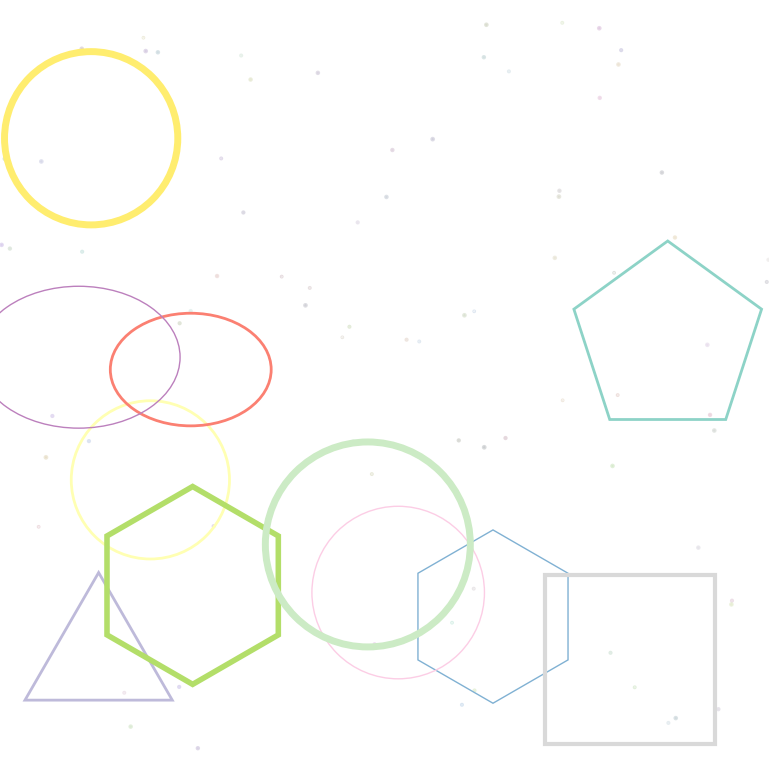[{"shape": "pentagon", "thickness": 1, "radius": 0.64, "center": [0.867, 0.559]}, {"shape": "circle", "thickness": 1, "radius": 0.51, "center": [0.195, 0.377]}, {"shape": "triangle", "thickness": 1, "radius": 0.55, "center": [0.128, 0.146]}, {"shape": "oval", "thickness": 1, "radius": 0.52, "center": [0.248, 0.52]}, {"shape": "hexagon", "thickness": 0.5, "radius": 0.56, "center": [0.64, 0.199]}, {"shape": "hexagon", "thickness": 2, "radius": 0.64, "center": [0.25, 0.24]}, {"shape": "circle", "thickness": 0.5, "radius": 0.56, "center": [0.517, 0.23]}, {"shape": "square", "thickness": 1.5, "radius": 0.55, "center": [0.818, 0.144]}, {"shape": "oval", "thickness": 0.5, "radius": 0.66, "center": [0.102, 0.536]}, {"shape": "circle", "thickness": 2.5, "radius": 0.67, "center": [0.478, 0.293]}, {"shape": "circle", "thickness": 2.5, "radius": 0.56, "center": [0.118, 0.82]}]